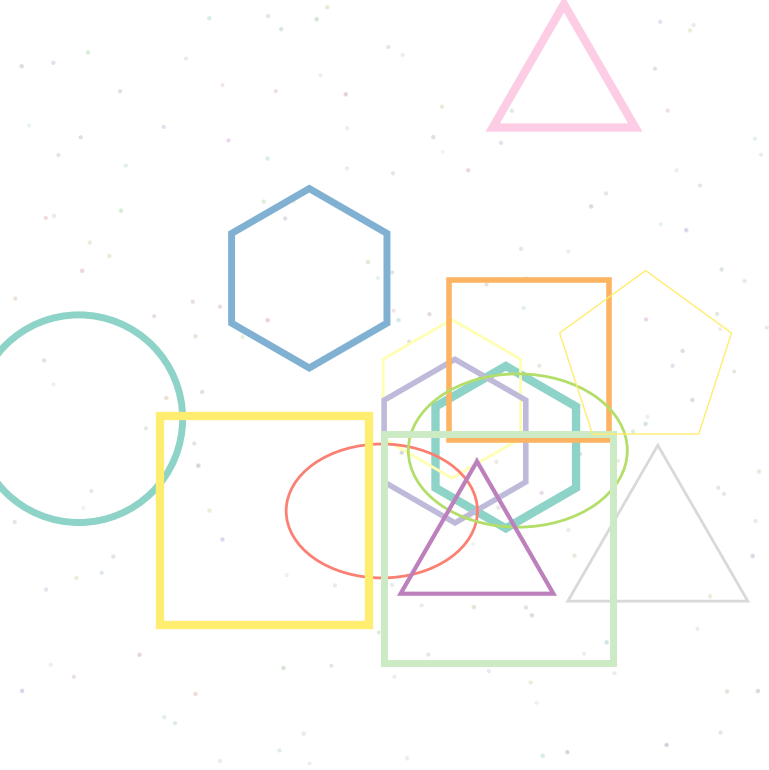[{"shape": "circle", "thickness": 2.5, "radius": 0.67, "center": [0.102, 0.456]}, {"shape": "hexagon", "thickness": 3, "radius": 0.53, "center": [0.657, 0.419]}, {"shape": "hexagon", "thickness": 1, "radius": 0.51, "center": [0.587, 0.482]}, {"shape": "hexagon", "thickness": 2, "radius": 0.53, "center": [0.591, 0.427]}, {"shape": "oval", "thickness": 1, "radius": 0.62, "center": [0.496, 0.336]}, {"shape": "hexagon", "thickness": 2.5, "radius": 0.58, "center": [0.402, 0.639]}, {"shape": "square", "thickness": 2, "radius": 0.52, "center": [0.687, 0.533]}, {"shape": "oval", "thickness": 1, "radius": 0.71, "center": [0.672, 0.415]}, {"shape": "triangle", "thickness": 3, "radius": 0.53, "center": [0.732, 0.888]}, {"shape": "triangle", "thickness": 1, "radius": 0.67, "center": [0.854, 0.287]}, {"shape": "triangle", "thickness": 1.5, "radius": 0.57, "center": [0.619, 0.286]}, {"shape": "square", "thickness": 2.5, "radius": 0.74, "center": [0.648, 0.287]}, {"shape": "square", "thickness": 3, "radius": 0.68, "center": [0.344, 0.323]}, {"shape": "pentagon", "thickness": 0.5, "radius": 0.59, "center": [0.838, 0.531]}]